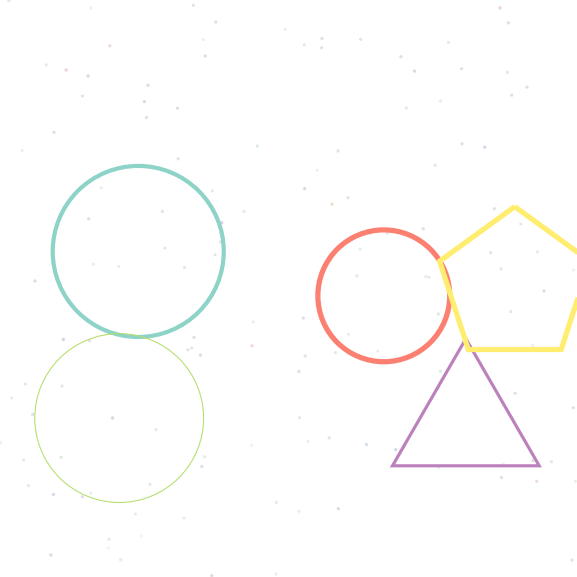[{"shape": "circle", "thickness": 2, "radius": 0.74, "center": [0.239, 0.564]}, {"shape": "circle", "thickness": 2.5, "radius": 0.57, "center": [0.665, 0.487]}, {"shape": "circle", "thickness": 0.5, "radius": 0.73, "center": [0.206, 0.275]}, {"shape": "triangle", "thickness": 1.5, "radius": 0.73, "center": [0.807, 0.266]}, {"shape": "pentagon", "thickness": 2.5, "radius": 0.68, "center": [0.891, 0.505]}]